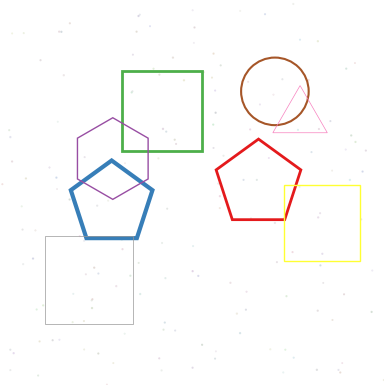[{"shape": "pentagon", "thickness": 2, "radius": 0.58, "center": [0.671, 0.523]}, {"shape": "pentagon", "thickness": 3, "radius": 0.56, "center": [0.29, 0.472]}, {"shape": "square", "thickness": 2, "radius": 0.52, "center": [0.421, 0.711]}, {"shape": "hexagon", "thickness": 1, "radius": 0.53, "center": [0.293, 0.588]}, {"shape": "square", "thickness": 1, "radius": 0.49, "center": [0.836, 0.42]}, {"shape": "circle", "thickness": 1.5, "radius": 0.44, "center": [0.714, 0.763]}, {"shape": "triangle", "thickness": 0.5, "radius": 0.41, "center": [0.779, 0.696]}, {"shape": "square", "thickness": 0.5, "radius": 0.57, "center": [0.232, 0.274]}]